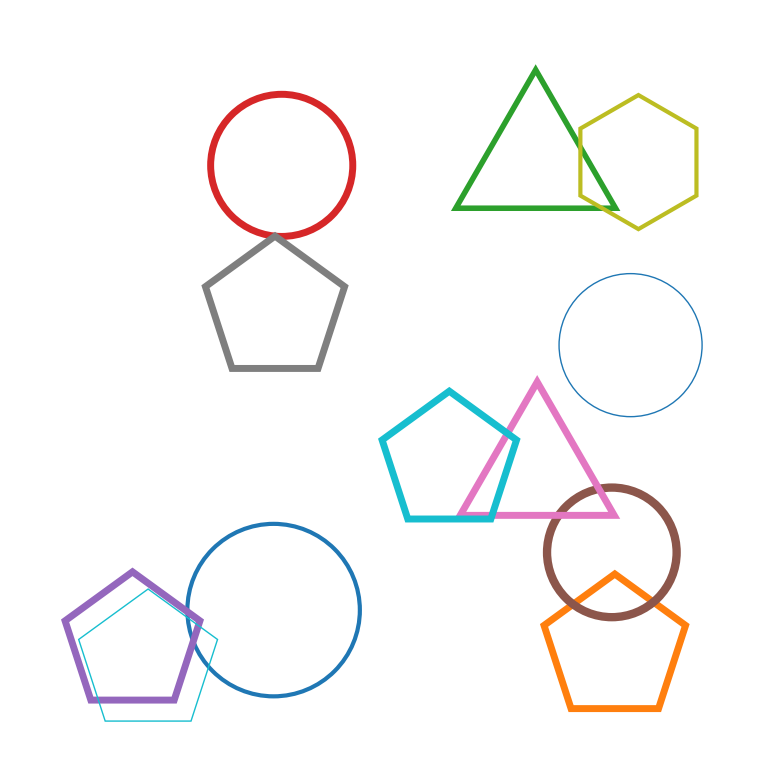[{"shape": "circle", "thickness": 1.5, "radius": 0.56, "center": [0.355, 0.208]}, {"shape": "circle", "thickness": 0.5, "radius": 0.46, "center": [0.819, 0.552]}, {"shape": "pentagon", "thickness": 2.5, "radius": 0.48, "center": [0.798, 0.158]}, {"shape": "triangle", "thickness": 2, "radius": 0.6, "center": [0.696, 0.789]}, {"shape": "circle", "thickness": 2.5, "radius": 0.46, "center": [0.366, 0.785]}, {"shape": "pentagon", "thickness": 2.5, "radius": 0.46, "center": [0.172, 0.165]}, {"shape": "circle", "thickness": 3, "radius": 0.42, "center": [0.795, 0.283]}, {"shape": "triangle", "thickness": 2.5, "radius": 0.58, "center": [0.698, 0.388]}, {"shape": "pentagon", "thickness": 2.5, "radius": 0.48, "center": [0.357, 0.598]}, {"shape": "hexagon", "thickness": 1.5, "radius": 0.44, "center": [0.829, 0.789]}, {"shape": "pentagon", "thickness": 0.5, "radius": 0.47, "center": [0.192, 0.14]}, {"shape": "pentagon", "thickness": 2.5, "radius": 0.46, "center": [0.584, 0.4]}]